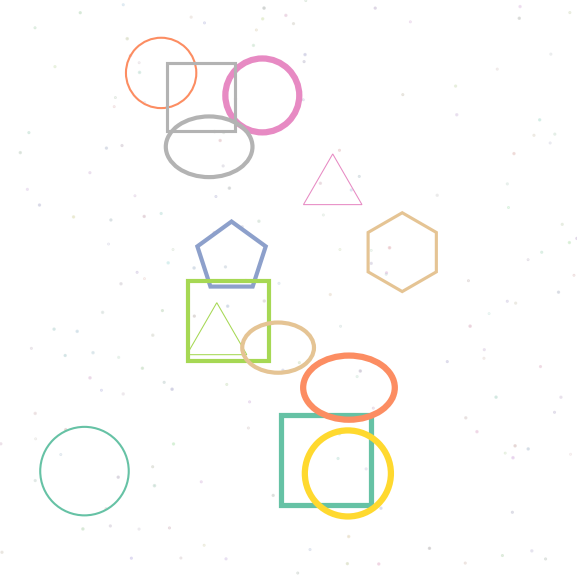[{"shape": "circle", "thickness": 1, "radius": 0.38, "center": [0.146, 0.183]}, {"shape": "square", "thickness": 2.5, "radius": 0.39, "center": [0.564, 0.203]}, {"shape": "circle", "thickness": 1, "radius": 0.3, "center": [0.279, 0.873]}, {"shape": "oval", "thickness": 3, "radius": 0.4, "center": [0.604, 0.328]}, {"shape": "pentagon", "thickness": 2, "radius": 0.31, "center": [0.401, 0.553]}, {"shape": "circle", "thickness": 3, "radius": 0.32, "center": [0.454, 0.834]}, {"shape": "triangle", "thickness": 0.5, "radius": 0.29, "center": [0.576, 0.674]}, {"shape": "triangle", "thickness": 0.5, "radius": 0.3, "center": [0.375, 0.415]}, {"shape": "square", "thickness": 2, "radius": 0.35, "center": [0.396, 0.443]}, {"shape": "circle", "thickness": 3, "radius": 0.37, "center": [0.602, 0.179]}, {"shape": "hexagon", "thickness": 1.5, "radius": 0.34, "center": [0.697, 0.562]}, {"shape": "oval", "thickness": 2, "radius": 0.31, "center": [0.482, 0.397]}, {"shape": "square", "thickness": 1.5, "radius": 0.29, "center": [0.348, 0.832]}, {"shape": "oval", "thickness": 2, "radius": 0.38, "center": [0.362, 0.745]}]